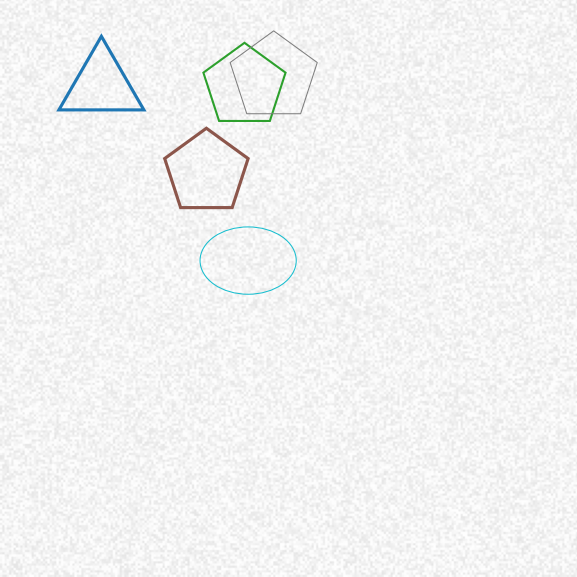[{"shape": "triangle", "thickness": 1.5, "radius": 0.42, "center": [0.176, 0.851]}, {"shape": "pentagon", "thickness": 1, "radius": 0.37, "center": [0.423, 0.85]}, {"shape": "pentagon", "thickness": 1.5, "radius": 0.38, "center": [0.357, 0.701]}, {"shape": "pentagon", "thickness": 0.5, "radius": 0.4, "center": [0.474, 0.866]}, {"shape": "oval", "thickness": 0.5, "radius": 0.42, "center": [0.43, 0.548]}]